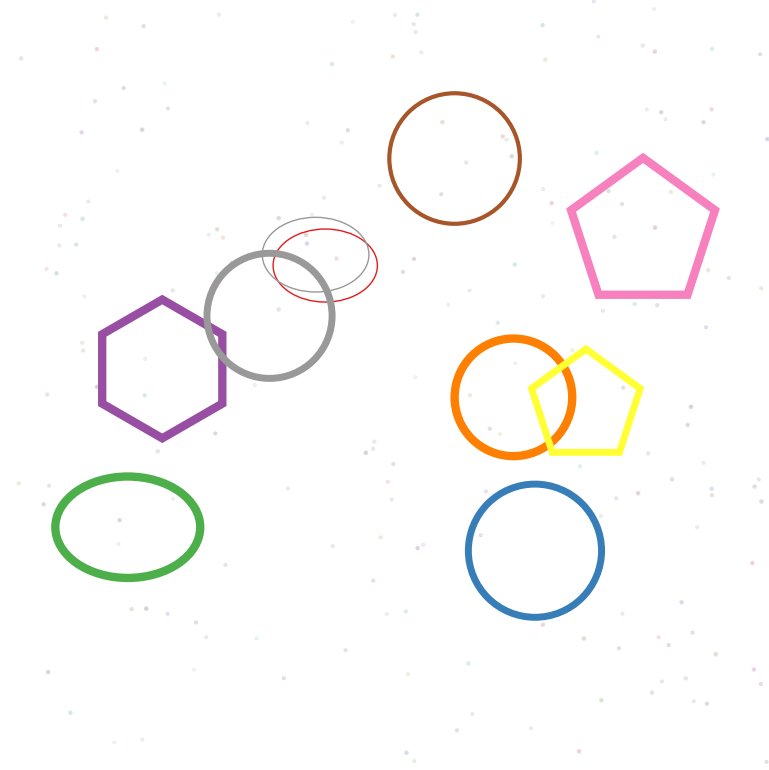[{"shape": "oval", "thickness": 0.5, "radius": 0.34, "center": [0.422, 0.655]}, {"shape": "circle", "thickness": 2.5, "radius": 0.43, "center": [0.695, 0.285]}, {"shape": "oval", "thickness": 3, "radius": 0.47, "center": [0.166, 0.315]}, {"shape": "hexagon", "thickness": 3, "radius": 0.45, "center": [0.211, 0.521]}, {"shape": "circle", "thickness": 3, "radius": 0.38, "center": [0.667, 0.484]}, {"shape": "pentagon", "thickness": 2.5, "radius": 0.37, "center": [0.761, 0.473]}, {"shape": "circle", "thickness": 1.5, "radius": 0.42, "center": [0.59, 0.794]}, {"shape": "pentagon", "thickness": 3, "radius": 0.49, "center": [0.835, 0.697]}, {"shape": "circle", "thickness": 2.5, "radius": 0.41, "center": [0.35, 0.59]}, {"shape": "oval", "thickness": 0.5, "radius": 0.35, "center": [0.41, 0.669]}]